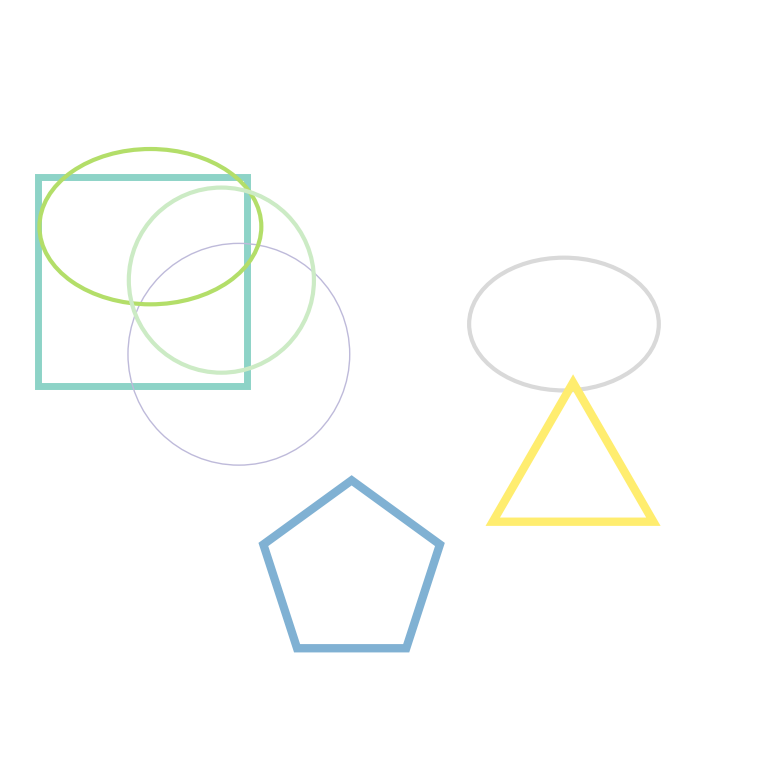[{"shape": "square", "thickness": 2.5, "radius": 0.68, "center": [0.185, 0.634]}, {"shape": "circle", "thickness": 0.5, "radius": 0.72, "center": [0.31, 0.54]}, {"shape": "pentagon", "thickness": 3, "radius": 0.6, "center": [0.457, 0.256]}, {"shape": "oval", "thickness": 1.5, "radius": 0.72, "center": [0.195, 0.706]}, {"shape": "oval", "thickness": 1.5, "radius": 0.62, "center": [0.732, 0.579]}, {"shape": "circle", "thickness": 1.5, "radius": 0.6, "center": [0.287, 0.636]}, {"shape": "triangle", "thickness": 3, "radius": 0.6, "center": [0.744, 0.383]}]